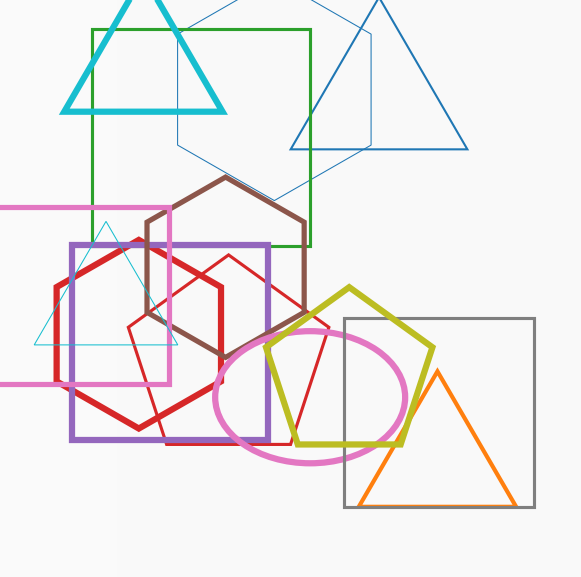[{"shape": "triangle", "thickness": 1, "radius": 0.88, "center": [0.652, 0.828]}, {"shape": "hexagon", "thickness": 0.5, "radius": 0.96, "center": [0.472, 0.844]}, {"shape": "triangle", "thickness": 2, "radius": 0.78, "center": [0.753, 0.2]}, {"shape": "square", "thickness": 1.5, "radius": 0.94, "center": [0.346, 0.761]}, {"shape": "pentagon", "thickness": 1.5, "radius": 0.91, "center": [0.393, 0.376]}, {"shape": "hexagon", "thickness": 3, "radius": 0.82, "center": [0.239, 0.42]}, {"shape": "square", "thickness": 3, "radius": 0.84, "center": [0.293, 0.406]}, {"shape": "hexagon", "thickness": 2.5, "radius": 0.78, "center": [0.388, 0.536]}, {"shape": "oval", "thickness": 3, "radius": 0.82, "center": [0.534, 0.311]}, {"shape": "square", "thickness": 2.5, "radius": 0.77, "center": [0.137, 0.487]}, {"shape": "square", "thickness": 1.5, "radius": 0.82, "center": [0.755, 0.285]}, {"shape": "pentagon", "thickness": 3, "radius": 0.75, "center": [0.601, 0.351]}, {"shape": "triangle", "thickness": 3, "radius": 0.79, "center": [0.247, 0.884]}, {"shape": "triangle", "thickness": 0.5, "radius": 0.71, "center": [0.182, 0.473]}]